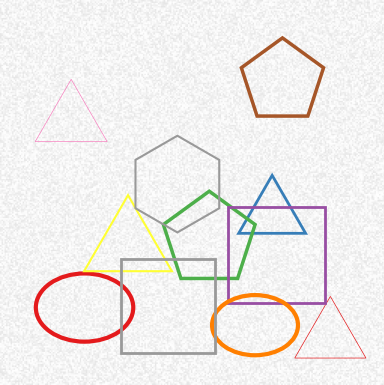[{"shape": "triangle", "thickness": 0.5, "radius": 0.53, "center": [0.858, 0.123]}, {"shape": "oval", "thickness": 3, "radius": 0.63, "center": [0.22, 0.201]}, {"shape": "triangle", "thickness": 2, "radius": 0.5, "center": [0.707, 0.444]}, {"shape": "pentagon", "thickness": 2.5, "radius": 0.63, "center": [0.544, 0.378]}, {"shape": "square", "thickness": 2, "radius": 0.63, "center": [0.719, 0.338]}, {"shape": "oval", "thickness": 3, "radius": 0.56, "center": [0.662, 0.155]}, {"shape": "triangle", "thickness": 1.5, "radius": 0.66, "center": [0.333, 0.361]}, {"shape": "pentagon", "thickness": 2.5, "radius": 0.56, "center": [0.734, 0.789]}, {"shape": "triangle", "thickness": 0.5, "radius": 0.54, "center": [0.185, 0.686]}, {"shape": "hexagon", "thickness": 1.5, "radius": 0.63, "center": [0.461, 0.522]}, {"shape": "square", "thickness": 2, "radius": 0.61, "center": [0.436, 0.206]}]